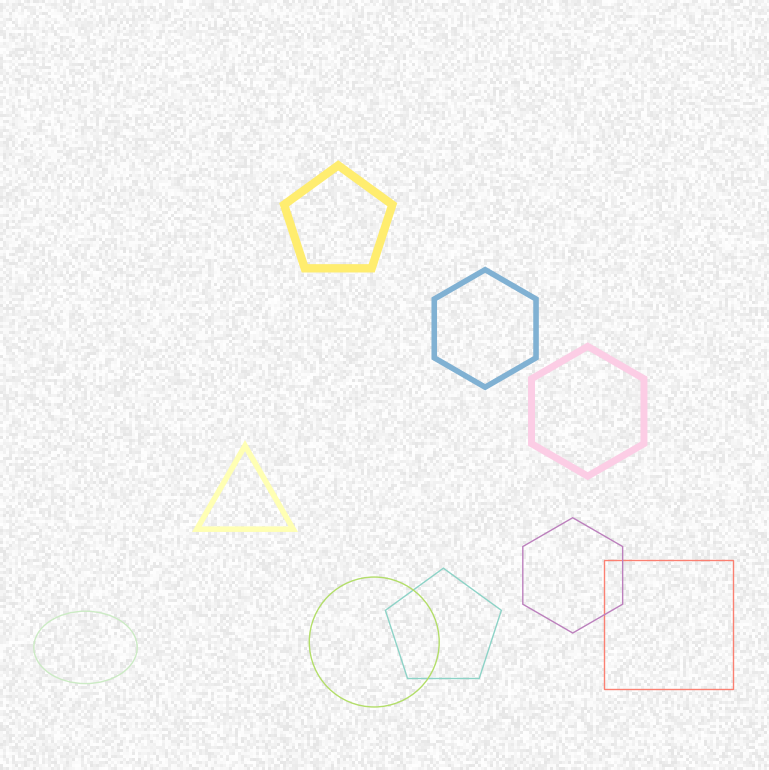[{"shape": "pentagon", "thickness": 0.5, "radius": 0.4, "center": [0.576, 0.183]}, {"shape": "triangle", "thickness": 2, "radius": 0.36, "center": [0.318, 0.349]}, {"shape": "square", "thickness": 0.5, "radius": 0.42, "center": [0.868, 0.189]}, {"shape": "hexagon", "thickness": 2, "radius": 0.38, "center": [0.63, 0.573]}, {"shape": "circle", "thickness": 0.5, "radius": 0.42, "center": [0.486, 0.166]}, {"shape": "hexagon", "thickness": 2.5, "radius": 0.42, "center": [0.763, 0.466]}, {"shape": "hexagon", "thickness": 0.5, "radius": 0.37, "center": [0.744, 0.253]}, {"shape": "oval", "thickness": 0.5, "radius": 0.34, "center": [0.111, 0.159]}, {"shape": "pentagon", "thickness": 3, "radius": 0.37, "center": [0.439, 0.711]}]